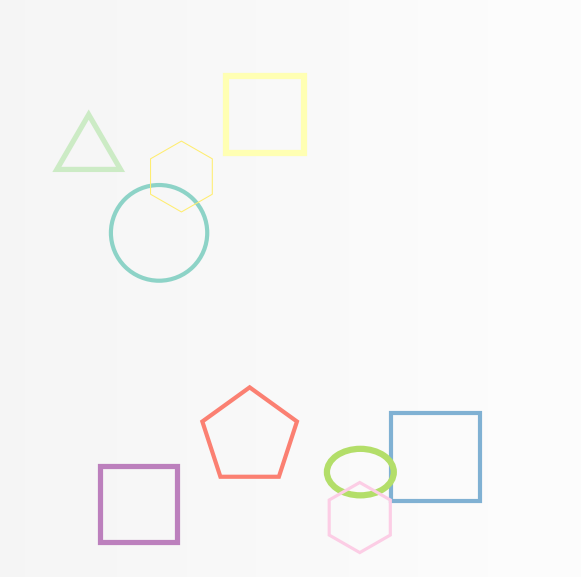[{"shape": "circle", "thickness": 2, "radius": 0.41, "center": [0.274, 0.596]}, {"shape": "square", "thickness": 3, "radius": 0.33, "center": [0.456, 0.802]}, {"shape": "pentagon", "thickness": 2, "radius": 0.43, "center": [0.43, 0.243]}, {"shape": "square", "thickness": 2, "radius": 0.38, "center": [0.749, 0.208]}, {"shape": "oval", "thickness": 3, "radius": 0.29, "center": [0.62, 0.182]}, {"shape": "hexagon", "thickness": 1.5, "radius": 0.3, "center": [0.619, 0.103]}, {"shape": "square", "thickness": 2.5, "radius": 0.33, "center": [0.238, 0.126]}, {"shape": "triangle", "thickness": 2.5, "radius": 0.32, "center": [0.153, 0.737]}, {"shape": "hexagon", "thickness": 0.5, "radius": 0.31, "center": [0.312, 0.693]}]